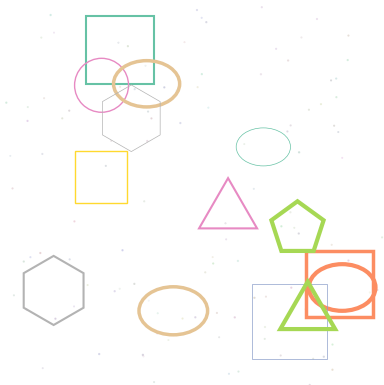[{"shape": "square", "thickness": 1.5, "radius": 0.44, "center": [0.312, 0.869]}, {"shape": "oval", "thickness": 0.5, "radius": 0.35, "center": [0.684, 0.618]}, {"shape": "oval", "thickness": 3, "radius": 0.43, "center": [0.889, 0.253]}, {"shape": "square", "thickness": 2.5, "radius": 0.43, "center": [0.882, 0.263]}, {"shape": "square", "thickness": 0.5, "radius": 0.49, "center": [0.753, 0.165]}, {"shape": "circle", "thickness": 1, "radius": 0.35, "center": [0.264, 0.778]}, {"shape": "triangle", "thickness": 1.5, "radius": 0.43, "center": [0.592, 0.45]}, {"shape": "triangle", "thickness": 3, "radius": 0.41, "center": [0.799, 0.186]}, {"shape": "pentagon", "thickness": 3, "radius": 0.36, "center": [0.773, 0.406]}, {"shape": "square", "thickness": 1, "radius": 0.34, "center": [0.262, 0.54]}, {"shape": "oval", "thickness": 2.5, "radius": 0.43, "center": [0.381, 0.782]}, {"shape": "oval", "thickness": 2.5, "radius": 0.45, "center": [0.45, 0.193]}, {"shape": "hexagon", "thickness": 0.5, "radius": 0.43, "center": [0.341, 0.693]}, {"shape": "hexagon", "thickness": 1.5, "radius": 0.45, "center": [0.139, 0.246]}]